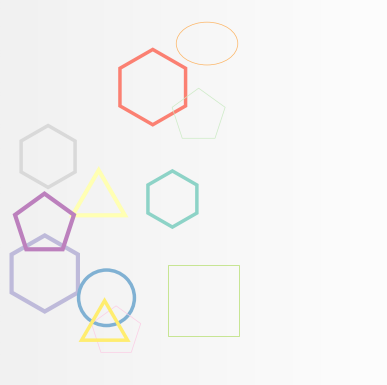[{"shape": "hexagon", "thickness": 2.5, "radius": 0.36, "center": [0.445, 0.483]}, {"shape": "triangle", "thickness": 3, "radius": 0.39, "center": [0.255, 0.48]}, {"shape": "hexagon", "thickness": 3, "radius": 0.49, "center": [0.115, 0.29]}, {"shape": "hexagon", "thickness": 2.5, "radius": 0.49, "center": [0.394, 0.774]}, {"shape": "circle", "thickness": 2.5, "radius": 0.36, "center": [0.275, 0.227]}, {"shape": "oval", "thickness": 0.5, "radius": 0.4, "center": [0.534, 0.887]}, {"shape": "square", "thickness": 0.5, "radius": 0.46, "center": [0.526, 0.22]}, {"shape": "pentagon", "thickness": 0.5, "radius": 0.33, "center": [0.3, 0.139]}, {"shape": "hexagon", "thickness": 2.5, "radius": 0.4, "center": [0.124, 0.594]}, {"shape": "pentagon", "thickness": 3, "radius": 0.4, "center": [0.115, 0.417]}, {"shape": "pentagon", "thickness": 0.5, "radius": 0.36, "center": [0.513, 0.699]}, {"shape": "triangle", "thickness": 2.5, "radius": 0.34, "center": [0.27, 0.151]}]